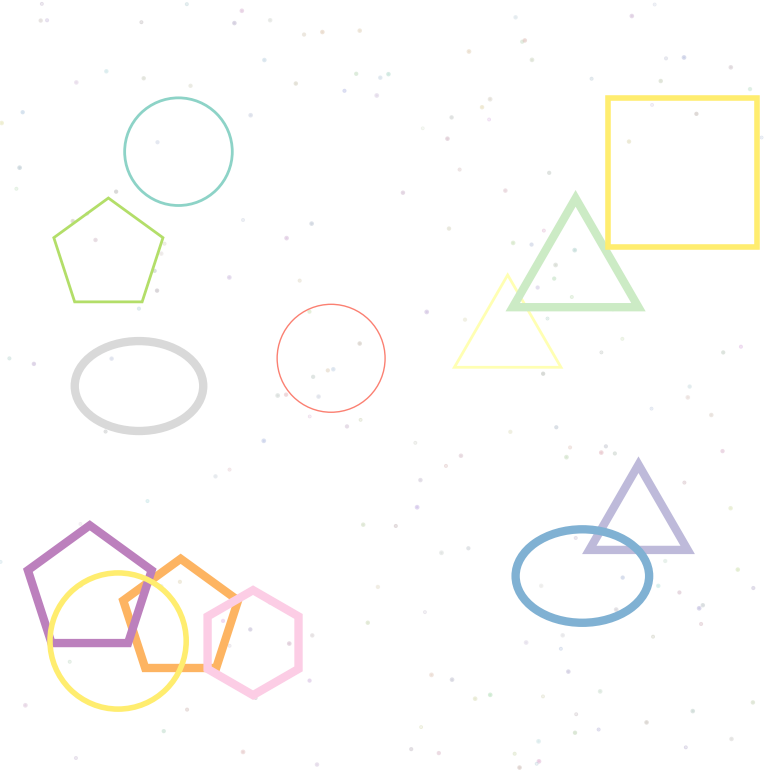[{"shape": "circle", "thickness": 1, "radius": 0.35, "center": [0.232, 0.803]}, {"shape": "triangle", "thickness": 1, "radius": 0.4, "center": [0.659, 0.563]}, {"shape": "triangle", "thickness": 3, "radius": 0.37, "center": [0.829, 0.323]}, {"shape": "circle", "thickness": 0.5, "radius": 0.35, "center": [0.43, 0.535]}, {"shape": "oval", "thickness": 3, "radius": 0.43, "center": [0.756, 0.252]}, {"shape": "pentagon", "thickness": 3, "radius": 0.39, "center": [0.235, 0.196]}, {"shape": "pentagon", "thickness": 1, "radius": 0.37, "center": [0.141, 0.668]}, {"shape": "hexagon", "thickness": 3, "radius": 0.34, "center": [0.329, 0.165]}, {"shape": "oval", "thickness": 3, "radius": 0.42, "center": [0.181, 0.499]}, {"shape": "pentagon", "thickness": 3, "radius": 0.42, "center": [0.117, 0.233]}, {"shape": "triangle", "thickness": 3, "radius": 0.47, "center": [0.748, 0.648]}, {"shape": "square", "thickness": 2, "radius": 0.48, "center": [0.886, 0.776]}, {"shape": "circle", "thickness": 2, "radius": 0.44, "center": [0.153, 0.168]}]